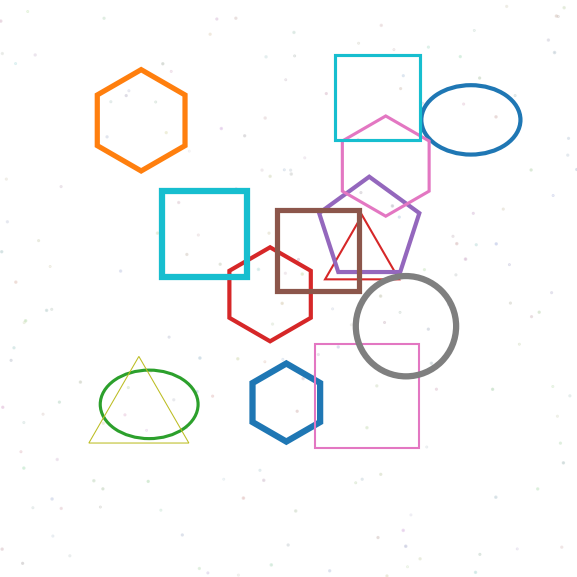[{"shape": "hexagon", "thickness": 3, "radius": 0.34, "center": [0.496, 0.302]}, {"shape": "oval", "thickness": 2, "radius": 0.43, "center": [0.815, 0.792]}, {"shape": "hexagon", "thickness": 2.5, "radius": 0.44, "center": [0.244, 0.791]}, {"shape": "oval", "thickness": 1.5, "radius": 0.42, "center": [0.258, 0.299]}, {"shape": "triangle", "thickness": 1, "radius": 0.37, "center": [0.627, 0.552]}, {"shape": "hexagon", "thickness": 2, "radius": 0.41, "center": [0.468, 0.49]}, {"shape": "pentagon", "thickness": 2, "radius": 0.46, "center": [0.639, 0.602]}, {"shape": "square", "thickness": 2.5, "radius": 0.35, "center": [0.551, 0.565]}, {"shape": "hexagon", "thickness": 1.5, "radius": 0.43, "center": [0.668, 0.712]}, {"shape": "square", "thickness": 1, "radius": 0.45, "center": [0.635, 0.314]}, {"shape": "circle", "thickness": 3, "radius": 0.43, "center": [0.703, 0.434]}, {"shape": "triangle", "thickness": 0.5, "radius": 0.5, "center": [0.24, 0.282]}, {"shape": "square", "thickness": 3, "radius": 0.37, "center": [0.354, 0.594]}, {"shape": "square", "thickness": 1.5, "radius": 0.37, "center": [0.654, 0.831]}]